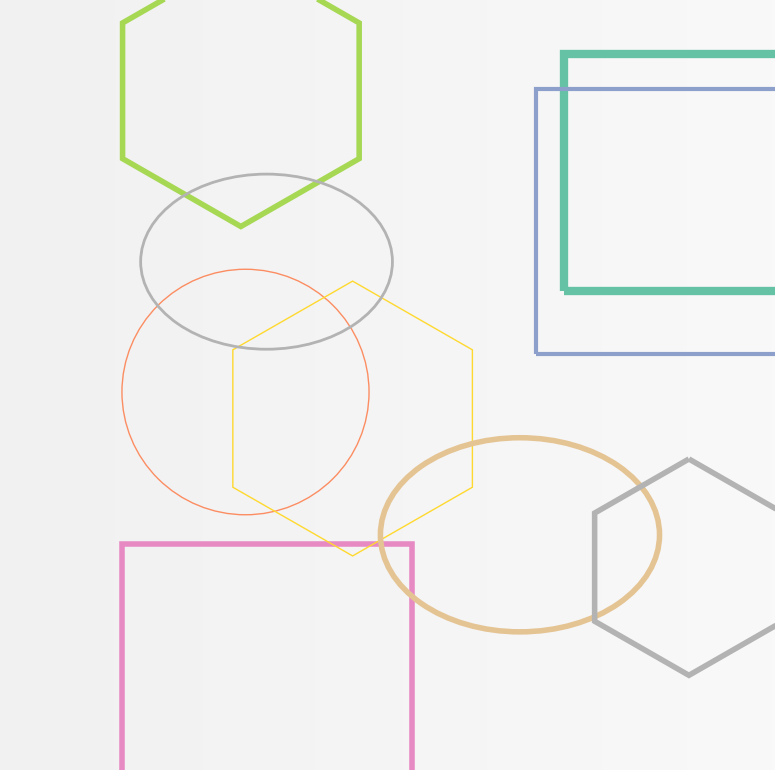[{"shape": "square", "thickness": 3, "radius": 0.77, "center": [0.881, 0.777]}, {"shape": "circle", "thickness": 0.5, "radius": 0.8, "center": [0.317, 0.491]}, {"shape": "square", "thickness": 1.5, "radius": 0.86, "center": [0.863, 0.712]}, {"shape": "square", "thickness": 2, "radius": 0.94, "center": [0.344, 0.106]}, {"shape": "hexagon", "thickness": 2, "radius": 0.88, "center": [0.311, 0.882]}, {"shape": "hexagon", "thickness": 0.5, "radius": 0.89, "center": [0.455, 0.456]}, {"shape": "oval", "thickness": 2, "radius": 0.9, "center": [0.671, 0.305]}, {"shape": "oval", "thickness": 1, "radius": 0.81, "center": [0.344, 0.66]}, {"shape": "hexagon", "thickness": 2, "radius": 0.7, "center": [0.889, 0.263]}]